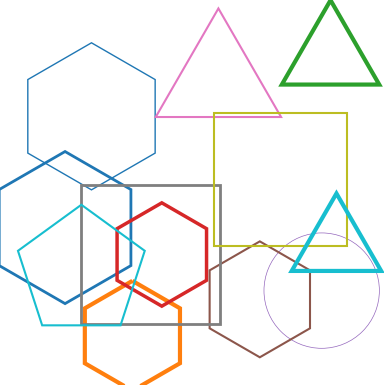[{"shape": "hexagon", "thickness": 1, "radius": 0.95, "center": [0.238, 0.698]}, {"shape": "hexagon", "thickness": 2, "radius": 0.99, "center": [0.169, 0.409]}, {"shape": "hexagon", "thickness": 3, "radius": 0.71, "center": [0.344, 0.128]}, {"shape": "triangle", "thickness": 3, "radius": 0.73, "center": [0.859, 0.853]}, {"shape": "hexagon", "thickness": 2.5, "radius": 0.67, "center": [0.42, 0.339]}, {"shape": "circle", "thickness": 0.5, "radius": 0.75, "center": [0.836, 0.245]}, {"shape": "hexagon", "thickness": 1.5, "radius": 0.75, "center": [0.675, 0.223]}, {"shape": "triangle", "thickness": 1.5, "radius": 0.94, "center": [0.567, 0.79]}, {"shape": "square", "thickness": 2, "radius": 0.9, "center": [0.39, 0.339]}, {"shape": "square", "thickness": 1.5, "radius": 0.86, "center": [0.728, 0.533]}, {"shape": "pentagon", "thickness": 1.5, "radius": 0.87, "center": [0.211, 0.295]}, {"shape": "triangle", "thickness": 3, "radius": 0.67, "center": [0.874, 0.363]}]